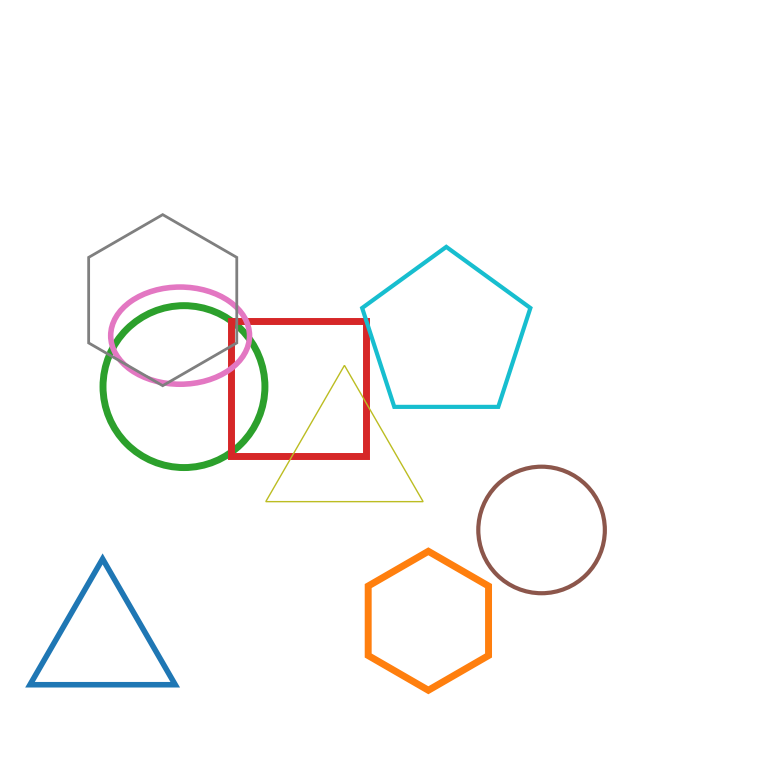[{"shape": "triangle", "thickness": 2, "radius": 0.54, "center": [0.133, 0.165]}, {"shape": "hexagon", "thickness": 2.5, "radius": 0.45, "center": [0.556, 0.194]}, {"shape": "circle", "thickness": 2.5, "radius": 0.53, "center": [0.239, 0.498]}, {"shape": "square", "thickness": 2.5, "radius": 0.44, "center": [0.388, 0.495]}, {"shape": "circle", "thickness": 1.5, "radius": 0.41, "center": [0.703, 0.312]}, {"shape": "oval", "thickness": 2, "radius": 0.45, "center": [0.234, 0.564]}, {"shape": "hexagon", "thickness": 1, "radius": 0.56, "center": [0.211, 0.61]}, {"shape": "triangle", "thickness": 0.5, "radius": 0.59, "center": [0.447, 0.408]}, {"shape": "pentagon", "thickness": 1.5, "radius": 0.57, "center": [0.58, 0.565]}]